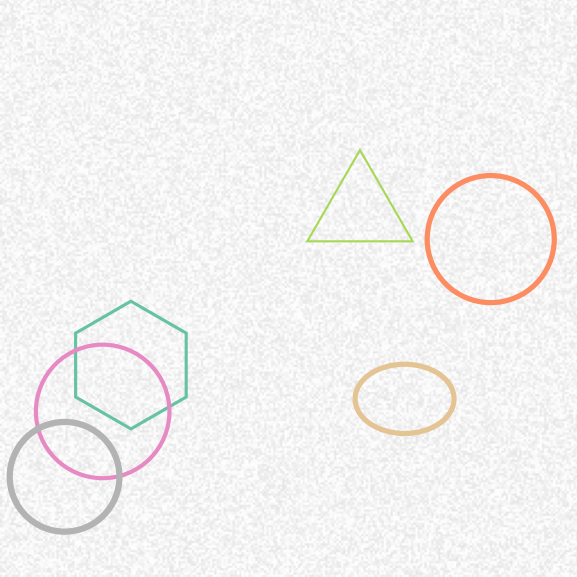[{"shape": "hexagon", "thickness": 1.5, "radius": 0.55, "center": [0.227, 0.367]}, {"shape": "circle", "thickness": 2.5, "radius": 0.55, "center": [0.85, 0.585]}, {"shape": "circle", "thickness": 2, "radius": 0.58, "center": [0.178, 0.287]}, {"shape": "triangle", "thickness": 1, "radius": 0.53, "center": [0.623, 0.634]}, {"shape": "oval", "thickness": 2.5, "radius": 0.43, "center": [0.701, 0.308]}, {"shape": "circle", "thickness": 3, "radius": 0.47, "center": [0.112, 0.174]}]